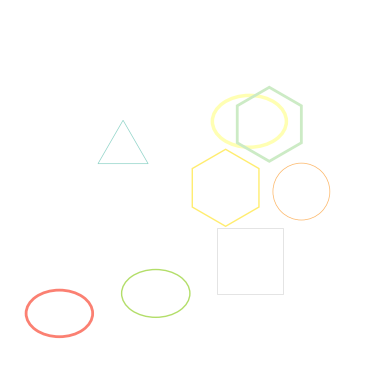[{"shape": "triangle", "thickness": 0.5, "radius": 0.38, "center": [0.32, 0.612]}, {"shape": "oval", "thickness": 2.5, "radius": 0.48, "center": [0.648, 0.685]}, {"shape": "oval", "thickness": 2, "radius": 0.43, "center": [0.154, 0.186]}, {"shape": "circle", "thickness": 0.5, "radius": 0.37, "center": [0.783, 0.502]}, {"shape": "oval", "thickness": 1, "radius": 0.44, "center": [0.405, 0.238]}, {"shape": "square", "thickness": 0.5, "radius": 0.43, "center": [0.649, 0.322]}, {"shape": "hexagon", "thickness": 2, "radius": 0.48, "center": [0.699, 0.677]}, {"shape": "hexagon", "thickness": 1, "radius": 0.5, "center": [0.586, 0.512]}]